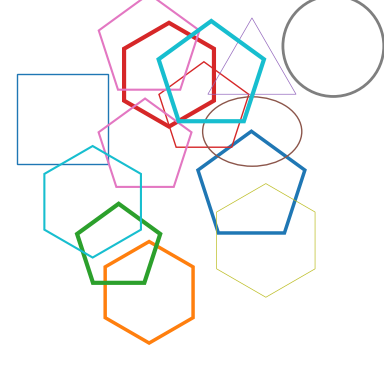[{"shape": "pentagon", "thickness": 2.5, "radius": 0.73, "center": [0.653, 0.513]}, {"shape": "square", "thickness": 1, "radius": 0.59, "center": [0.162, 0.69]}, {"shape": "hexagon", "thickness": 2.5, "radius": 0.66, "center": [0.387, 0.241]}, {"shape": "pentagon", "thickness": 3, "radius": 0.57, "center": [0.308, 0.357]}, {"shape": "pentagon", "thickness": 1, "radius": 0.61, "center": [0.53, 0.717]}, {"shape": "hexagon", "thickness": 3, "radius": 0.67, "center": [0.439, 0.806]}, {"shape": "triangle", "thickness": 0.5, "radius": 0.66, "center": [0.654, 0.821]}, {"shape": "oval", "thickness": 1, "radius": 0.64, "center": [0.655, 0.658]}, {"shape": "pentagon", "thickness": 1.5, "radius": 0.63, "center": [0.377, 0.617]}, {"shape": "pentagon", "thickness": 1.5, "radius": 0.69, "center": [0.387, 0.878]}, {"shape": "circle", "thickness": 2, "radius": 0.66, "center": [0.866, 0.88]}, {"shape": "hexagon", "thickness": 0.5, "radius": 0.74, "center": [0.691, 0.376]}, {"shape": "pentagon", "thickness": 3, "radius": 0.72, "center": [0.549, 0.802]}, {"shape": "hexagon", "thickness": 1.5, "radius": 0.72, "center": [0.241, 0.476]}]